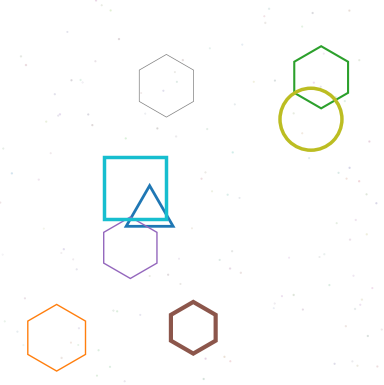[{"shape": "triangle", "thickness": 2, "radius": 0.35, "center": [0.389, 0.447]}, {"shape": "hexagon", "thickness": 1, "radius": 0.43, "center": [0.147, 0.123]}, {"shape": "hexagon", "thickness": 1.5, "radius": 0.4, "center": [0.834, 0.799]}, {"shape": "hexagon", "thickness": 1, "radius": 0.4, "center": [0.339, 0.357]}, {"shape": "hexagon", "thickness": 3, "radius": 0.34, "center": [0.502, 0.149]}, {"shape": "hexagon", "thickness": 0.5, "radius": 0.41, "center": [0.432, 0.777]}, {"shape": "circle", "thickness": 2.5, "radius": 0.4, "center": [0.808, 0.69]}, {"shape": "square", "thickness": 2.5, "radius": 0.4, "center": [0.35, 0.512]}]